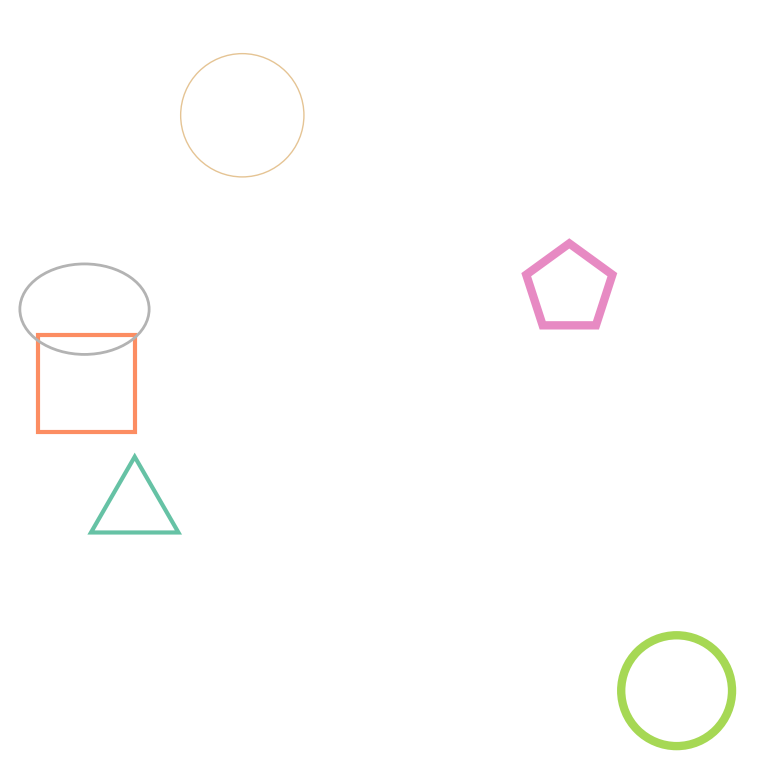[{"shape": "triangle", "thickness": 1.5, "radius": 0.33, "center": [0.175, 0.341]}, {"shape": "square", "thickness": 1.5, "radius": 0.32, "center": [0.112, 0.502]}, {"shape": "pentagon", "thickness": 3, "radius": 0.29, "center": [0.739, 0.625]}, {"shape": "circle", "thickness": 3, "radius": 0.36, "center": [0.879, 0.103]}, {"shape": "circle", "thickness": 0.5, "radius": 0.4, "center": [0.315, 0.85]}, {"shape": "oval", "thickness": 1, "radius": 0.42, "center": [0.11, 0.598]}]